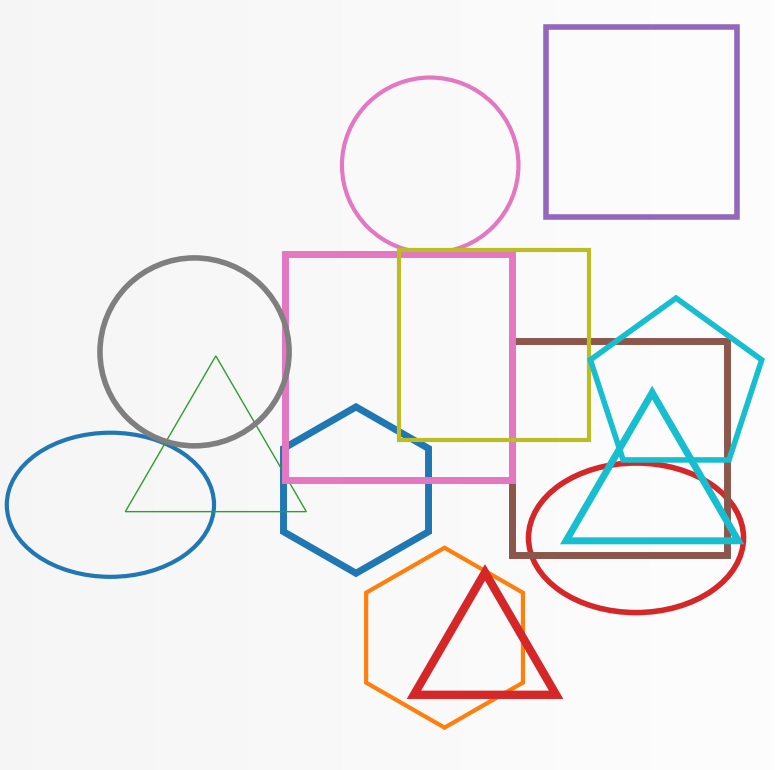[{"shape": "hexagon", "thickness": 2.5, "radius": 0.54, "center": [0.459, 0.364]}, {"shape": "oval", "thickness": 1.5, "radius": 0.67, "center": [0.142, 0.344]}, {"shape": "hexagon", "thickness": 1.5, "radius": 0.58, "center": [0.574, 0.172]}, {"shape": "triangle", "thickness": 0.5, "radius": 0.67, "center": [0.278, 0.403]}, {"shape": "oval", "thickness": 2, "radius": 0.69, "center": [0.821, 0.302]}, {"shape": "triangle", "thickness": 3, "radius": 0.53, "center": [0.626, 0.151]}, {"shape": "square", "thickness": 2, "radius": 0.62, "center": [0.828, 0.841]}, {"shape": "square", "thickness": 2.5, "radius": 0.69, "center": [0.799, 0.418]}, {"shape": "circle", "thickness": 1.5, "radius": 0.57, "center": [0.555, 0.785]}, {"shape": "square", "thickness": 2.5, "radius": 0.73, "center": [0.515, 0.523]}, {"shape": "circle", "thickness": 2, "radius": 0.61, "center": [0.251, 0.543]}, {"shape": "square", "thickness": 1.5, "radius": 0.62, "center": [0.637, 0.552]}, {"shape": "pentagon", "thickness": 2, "radius": 0.58, "center": [0.872, 0.497]}, {"shape": "triangle", "thickness": 2.5, "radius": 0.64, "center": [0.842, 0.362]}]